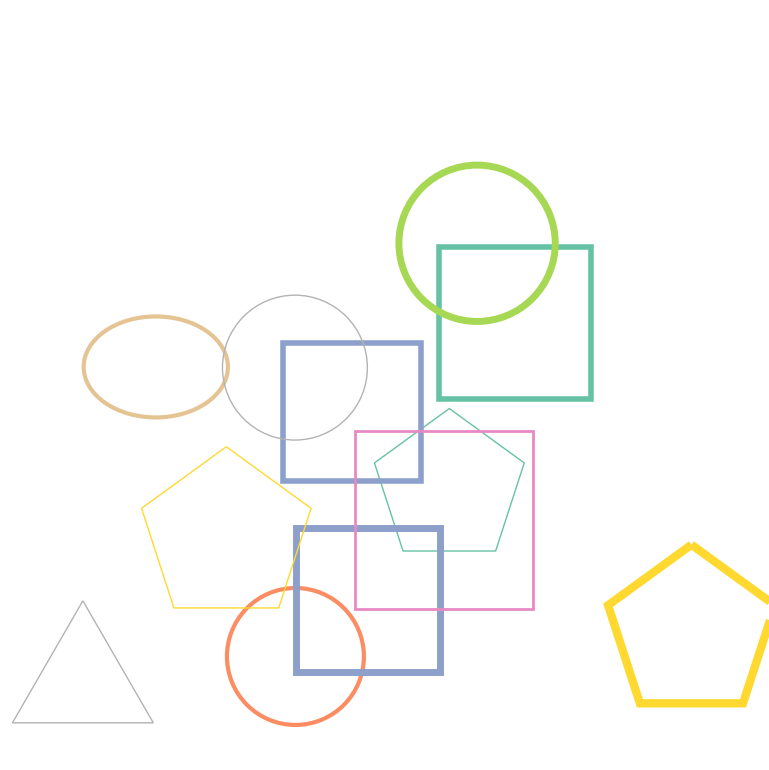[{"shape": "pentagon", "thickness": 0.5, "radius": 0.51, "center": [0.584, 0.367]}, {"shape": "square", "thickness": 2, "radius": 0.49, "center": [0.669, 0.58]}, {"shape": "circle", "thickness": 1.5, "radius": 0.44, "center": [0.384, 0.147]}, {"shape": "square", "thickness": 2.5, "radius": 0.47, "center": [0.478, 0.221]}, {"shape": "square", "thickness": 2, "radius": 0.45, "center": [0.457, 0.465]}, {"shape": "square", "thickness": 1, "radius": 0.58, "center": [0.577, 0.324]}, {"shape": "circle", "thickness": 2.5, "radius": 0.51, "center": [0.62, 0.684]}, {"shape": "pentagon", "thickness": 3, "radius": 0.57, "center": [0.898, 0.179]}, {"shape": "pentagon", "thickness": 0.5, "radius": 0.58, "center": [0.294, 0.304]}, {"shape": "oval", "thickness": 1.5, "radius": 0.47, "center": [0.202, 0.523]}, {"shape": "triangle", "thickness": 0.5, "radius": 0.53, "center": [0.108, 0.114]}, {"shape": "circle", "thickness": 0.5, "radius": 0.47, "center": [0.383, 0.523]}]